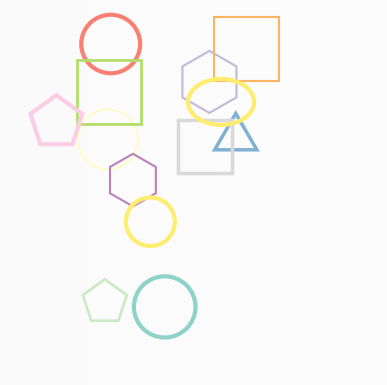[{"shape": "circle", "thickness": 3, "radius": 0.4, "center": [0.425, 0.203]}, {"shape": "circle", "thickness": 1, "radius": 0.39, "center": [0.278, 0.638]}, {"shape": "hexagon", "thickness": 1.5, "radius": 0.4, "center": [0.54, 0.787]}, {"shape": "circle", "thickness": 3, "radius": 0.38, "center": [0.286, 0.886]}, {"shape": "triangle", "thickness": 2.5, "radius": 0.31, "center": [0.608, 0.642]}, {"shape": "square", "thickness": 1.5, "radius": 0.42, "center": [0.636, 0.872]}, {"shape": "square", "thickness": 2, "radius": 0.41, "center": [0.281, 0.761]}, {"shape": "pentagon", "thickness": 3, "radius": 0.35, "center": [0.145, 0.682]}, {"shape": "square", "thickness": 2.5, "radius": 0.35, "center": [0.528, 0.62]}, {"shape": "hexagon", "thickness": 1.5, "radius": 0.34, "center": [0.343, 0.532]}, {"shape": "pentagon", "thickness": 2, "radius": 0.3, "center": [0.27, 0.215]}, {"shape": "oval", "thickness": 3, "radius": 0.43, "center": [0.57, 0.735]}, {"shape": "circle", "thickness": 3, "radius": 0.32, "center": [0.388, 0.424]}]